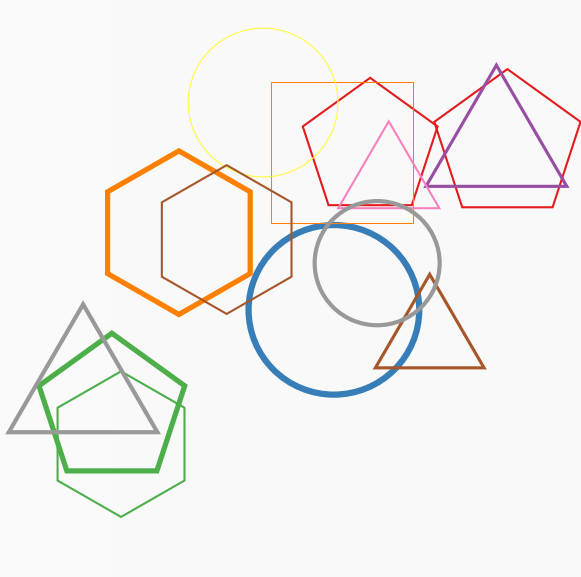[{"shape": "pentagon", "thickness": 1, "radius": 0.66, "center": [0.873, 0.747]}, {"shape": "pentagon", "thickness": 1, "radius": 0.61, "center": [0.637, 0.742]}, {"shape": "circle", "thickness": 3, "radius": 0.73, "center": [0.574, 0.463]}, {"shape": "hexagon", "thickness": 1, "radius": 0.63, "center": [0.208, 0.23]}, {"shape": "pentagon", "thickness": 2.5, "radius": 0.66, "center": [0.192, 0.29]}, {"shape": "triangle", "thickness": 1.5, "radius": 0.7, "center": [0.854, 0.746]}, {"shape": "hexagon", "thickness": 2.5, "radius": 0.71, "center": [0.308, 0.596]}, {"shape": "square", "thickness": 0.5, "radius": 0.61, "center": [0.588, 0.735]}, {"shape": "circle", "thickness": 0.5, "radius": 0.64, "center": [0.453, 0.822]}, {"shape": "hexagon", "thickness": 1, "radius": 0.64, "center": [0.39, 0.584]}, {"shape": "triangle", "thickness": 1.5, "radius": 0.54, "center": [0.739, 0.416]}, {"shape": "triangle", "thickness": 1, "radius": 0.5, "center": [0.669, 0.689]}, {"shape": "circle", "thickness": 2, "radius": 0.54, "center": [0.649, 0.543]}, {"shape": "triangle", "thickness": 2, "radius": 0.74, "center": [0.143, 0.325]}]